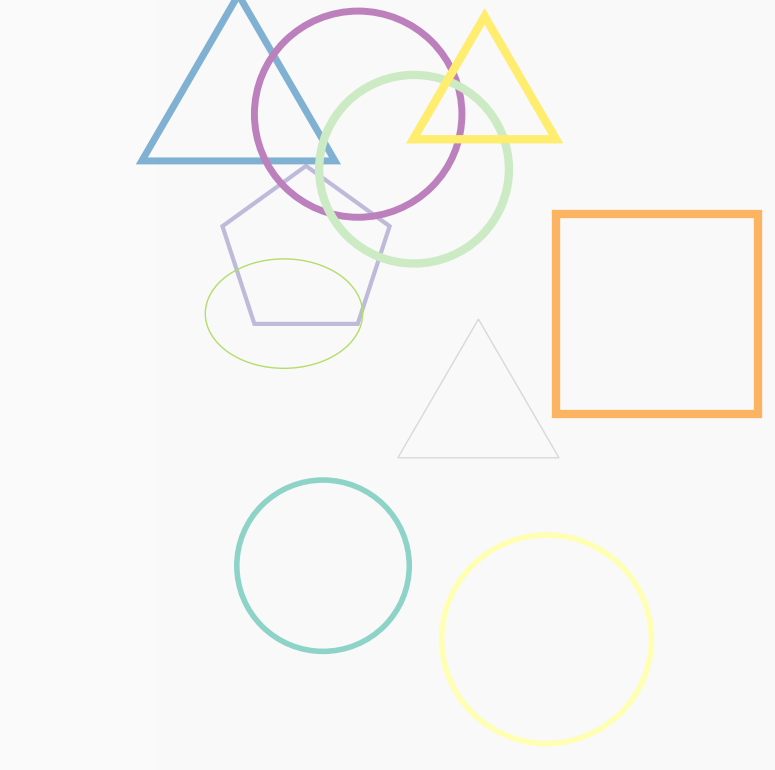[{"shape": "circle", "thickness": 2, "radius": 0.56, "center": [0.417, 0.265]}, {"shape": "circle", "thickness": 2, "radius": 0.68, "center": [0.705, 0.17]}, {"shape": "pentagon", "thickness": 1.5, "radius": 0.57, "center": [0.395, 0.671]}, {"shape": "triangle", "thickness": 2.5, "radius": 0.72, "center": [0.308, 0.863]}, {"shape": "square", "thickness": 3, "radius": 0.65, "center": [0.848, 0.592]}, {"shape": "oval", "thickness": 0.5, "radius": 0.51, "center": [0.366, 0.593]}, {"shape": "triangle", "thickness": 0.5, "radius": 0.6, "center": [0.617, 0.465]}, {"shape": "circle", "thickness": 2.5, "radius": 0.67, "center": [0.462, 0.852]}, {"shape": "circle", "thickness": 3, "radius": 0.61, "center": [0.534, 0.78]}, {"shape": "triangle", "thickness": 3, "radius": 0.53, "center": [0.625, 0.872]}]